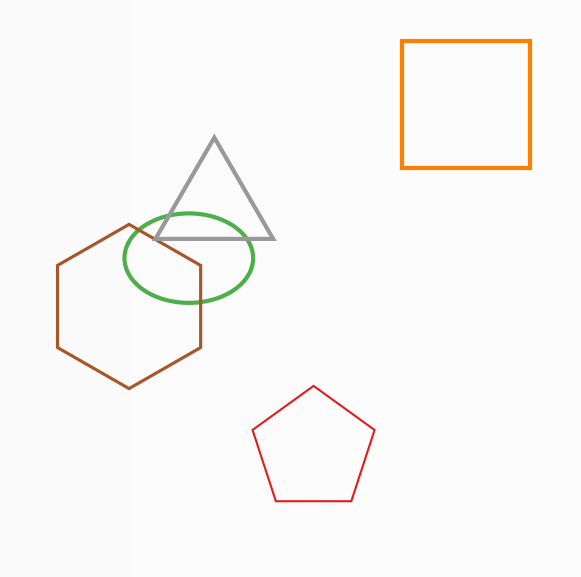[{"shape": "pentagon", "thickness": 1, "radius": 0.55, "center": [0.539, 0.221]}, {"shape": "oval", "thickness": 2, "radius": 0.55, "center": [0.325, 0.552]}, {"shape": "square", "thickness": 2, "radius": 0.55, "center": [0.801, 0.818]}, {"shape": "hexagon", "thickness": 1.5, "radius": 0.71, "center": [0.222, 0.468]}, {"shape": "triangle", "thickness": 2, "radius": 0.58, "center": [0.369, 0.644]}]